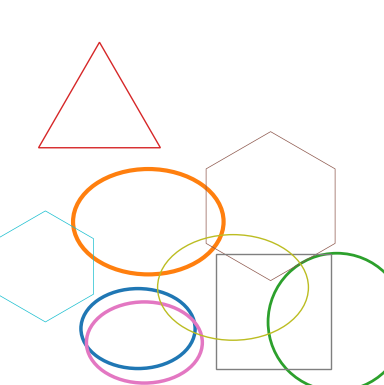[{"shape": "oval", "thickness": 2.5, "radius": 0.74, "center": [0.359, 0.147]}, {"shape": "oval", "thickness": 3, "radius": 0.98, "center": [0.385, 0.424]}, {"shape": "circle", "thickness": 2, "radius": 0.89, "center": [0.875, 0.163]}, {"shape": "triangle", "thickness": 1, "radius": 0.91, "center": [0.258, 0.708]}, {"shape": "hexagon", "thickness": 0.5, "radius": 0.97, "center": [0.703, 0.465]}, {"shape": "oval", "thickness": 2.5, "radius": 0.75, "center": [0.375, 0.11]}, {"shape": "square", "thickness": 1, "radius": 0.75, "center": [0.709, 0.192]}, {"shape": "oval", "thickness": 1, "radius": 0.98, "center": [0.605, 0.253]}, {"shape": "hexagon", "thickness": 0.5, "radius": 0.72, "center": [0.118, 0.308]}]